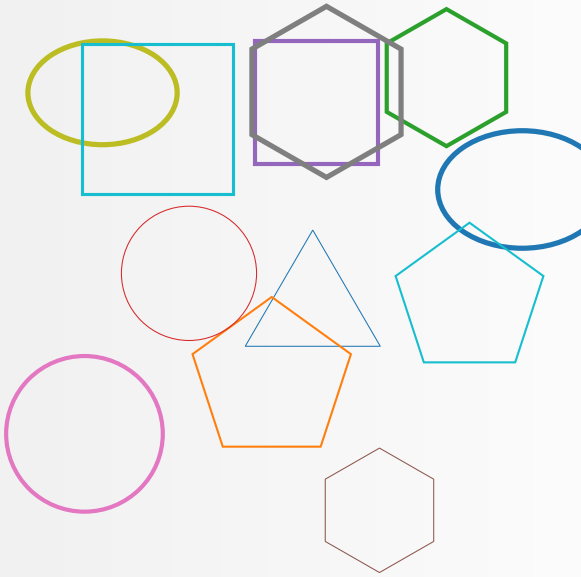[{"shape": "oval", "thickness": 2.5, "radius": 0.73, "center": [0.898, 0.671]}, {"shape": "triangle", "thickness": 0.5, "radius": 0.67, "center": [0.538, 0.467]}, {"shape": "pentagon", "thickness": 1, "radius": 0.72, "center": [0.467, 0.342]}, {"shape": "hexagon", "thickness": 2, "radius": 0.59, "center": [0.768, 0.865]}, {"shape": "circle", "thickness": 0.5, "radius": 0.58, "center": [0.325, 0.526]}, {"shape": "square", "thickness": 2, "radius": 0.53, "center": [0.544, 0.821]}, {"shape": "hexagon", "thickness": 0.5, "radius": 0.54, "center": [0.653, 0.115]}, {"shape": "circle", "thickness": 2, "radius": 0.67, "center": [0.145, 0.248]}, {"shape": "hexagon", "thickness": 2.5, "radius": 0.74, "center": [0.562, 0.84]}, {"shape": "oval", "thickness": 2.5, "radius": 0.64, "center": [0.176, 0.838]}, {"shape": "square", "thickness": 1.5, "radius": 0.65, "center": [0.27, 0.793]}, {"shape": "pentagon", "thickness": 1, "radius": 0.67, "center": [0.808, 0.48]}]